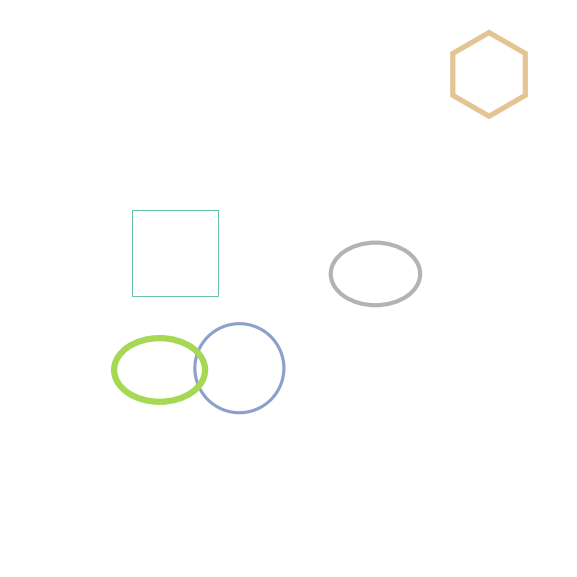[{"shape": "square", "thickness": 0.5, "radius": 0.37, "center": [0.303, 0.561]}, {"shape": "circle", "thickness": 1.5, "radius": 0.39, "center": [0.414, 0.362]}, {"shape": "oval", "thickness": 3, "radius": 0.39, "center": [0.276, 0.359]}, {"shape": "hexagon", "thickness": 2.5, "radius": 0.36, "center": [0.847, 0.87]}, {"shape": "oval", "thickness": 2, "radius": 0.39, "center": [0.65, 0.525]}]